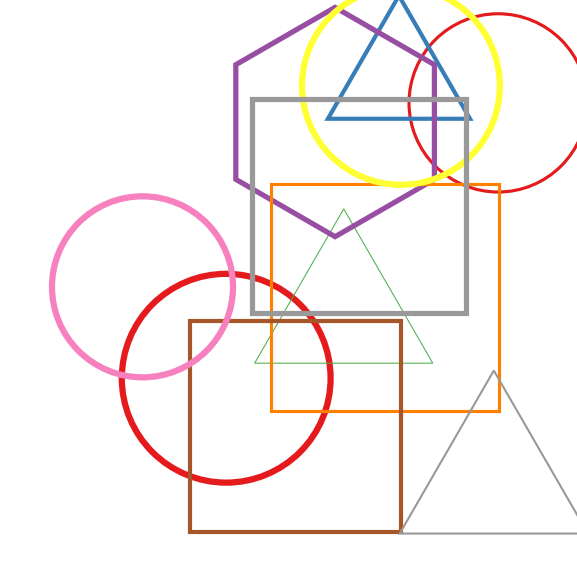[{"shape": "circle", "thickness": 1.5, "radius": 0.77, "center": [0.863, 0.821]}, {"shape": "circle", "thickness": 3, "radius": 0.9, "center": [0.392, 0.344]}, {"shape": "triangle", "thickness": 2, "radius": 0.71, "center": [0.691, 0.865]}, {"shape": "triangle", "thickness": 0.5, "radius": 0.89, "center": [0.595, 0.459]}, {"shape": "hexagon", "thickness": 2.5, "radius": 0.99, "center": [0.58, 0.788]}, {"shape": "square", "thickness": 1.5, "radius": 0.98, "center": [0.667, 0.484]}, {"shape": "circle", "thickness": 3, "radius": 0.86, "center": [0.694, 0.85]}, {"shape": "square", "thickness": 2, "radius": 0.91, "center": [0.512, 0.261]}, {"shape": "circle", "thickness": 3, "radius": 0.78, "center": [0.247, 0.502]}, {"shape": "triangle", "thickness": 1, "radius": 0.94, "center": [0.855, 0.169]}, {"shape": "square", "thickness": 2.5, "radius": 0.93, "center": [0.621, 0.643]}]